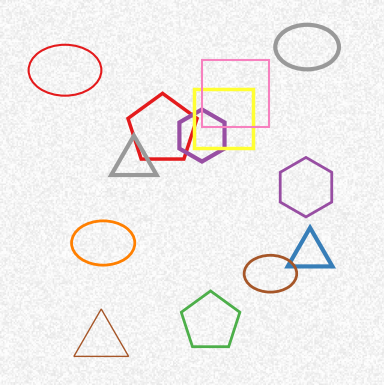[{"shape": "pentagon", "thickness": 2.5, "radius": 0.47, "center": [0.422, 0.663]}, {"shape": "oval", "thickness": 1.5, "radius": 0.47, "center": [0.169, 0.818]}, {"shape": "triangle", "thickness": 3, "radius": 0.33, "center": [0.805, 0.341]}, {"shape": "pentagon", "thickness": 2, "radius": 0.4, "center": [0.547, 0.164]}, {"shape": "hexagon", "thickness": 3, "radius": 0.34, "center": [0.525, 0.648]}, {"shape": "hexagon", "thickness": 2, "radius": 0.39, "center": [0.795, 0.514]}, {"shape": "oval", "thickness": 2, "radius": 0.41, "center": [0.268, 0.369]}, {"shape": "square", "thickness": 2.5, "radius": 0.38, "center": [0.581, 0.693]}, {"shape": "oval", "thickness": 2, "radius": 0.34, "center": [0.702, 0.289]}, {"shape": "triangle", "thickness": 1, "radius": 0.41, "center": [0.263, 0.115]}, {"shape": "square", "thickness": 1.5, "radius": 0.43, "center": [0.611, 0.757]}, {"shape": "triangle", "thickness": 3, "radius": 0.34, "center": [0.348, 0.579]}, {"shape": "oval", "thickness": 3, "radius": 0.41, "center": [0.798, 0.878]}]